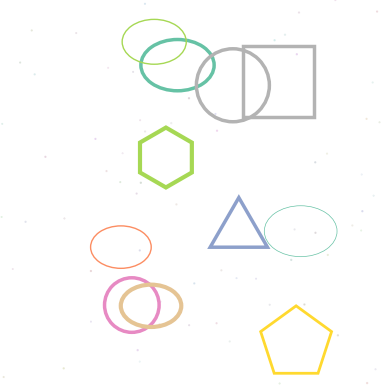[{"shape": "oval", "thickness": 0.5, "radius": 0.47, "center": [0.781, 0.399]}, {"shape": "oval", "thickness": 2.5, "radius": 0.48, "center": [0.461, 0.831]}, {"shape": "oval", "thickness": 1, "radius": 0.39, "center": [0.314, 0.358]}, {"shape": "triangle", "thickness": 2.5, "radius": 0.43, "center": [0.62, 0.401]}, {"shape": "circle", "thickness": 2.5, "radius": 0.35, "center": [0.342, 0.208]}, {"shape": "hexagon", "thickness": 3, "radius": 0.39, "center": [0.431, 0.591]}, {"shape": "oval", "thickness": 1, "radius": 0.42, "center": [0.401, 0.891]}, {"shape": "pentagon", "thickness": 2, "radius": 0.48, "center": [0.769, 0.109]}, {"shape": "oval", "thickness": 3, "radius": 0.39, "center": [0.392, 0.206]}, {"shape": "square", "thickness": 2.5, "radius": 0.46, "center": [0.723, 0.789]}, {"shape": "circle", "thickness": 2.5, "radius": 0.47, "center": [0.605, 0.779]}]